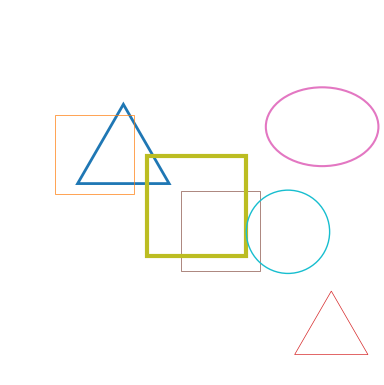[{"shape": "triangle", "thickness": 2, "radius": 0.69, "center": [0.32, 0.592]}, {"shape": "square", "thickness": 0.5, "radius": 0.52, "center": [0.246, 0.598]}, {"shape": "triangle", "thickness": 0.5, "radius": 0.55, "center": [0.861, 0.134]}, {"shape": "square", "thickness": 0.5, "radius": 0.51, "center": [0.572, 0.4]}, {"shape": "oval", "thickness": 1.5, "radius": 0.73, "center": [0.837, 0.671]}, {"shape": "square", "thickness": 3, "radius": 0.64, "center": [0.509, 0.465]}, {"shape": "circle", "thickness": 1, "radius": 0.54, "center": [0.748, 0.398]}]